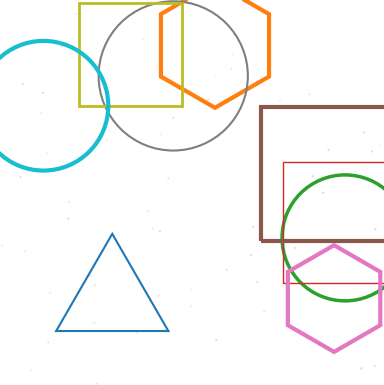[{"shape": "triangle", "thickness": 1.5, "radius": 0.84, "center": [0.292, 0.224]}, {"shape": "hexagon", "thickness": 3, "radius": 0.81, "center": [0.558, 0.882]}, {"shape": "circle", "thickness": 2.5, "radius": 0.82, "center": [0.896, 0.382]}, {"shape": "square", "thickness": 1, "radius": 0.78, "center": [0.891, 0.422]}, {"shape": "square", "thickness": 3, "radius": 0.87, "center": [0.85, 0.548]}, {"shape": "hexagon", "thickness": 3, "radius": 0.69, "center": [0.868, 0.225]}, {"shape": "circle", "thickness": 1.5, "radius": 0.97, "center": [0.45, 0.803]}, {"shape": "square", "thickness": 2, "radius": 0.67, "center": [0.339, 0.858]}, {"shape": "circle", "thickness": 3, "radius": 0.84, "center": [0.113, 0.725]}]